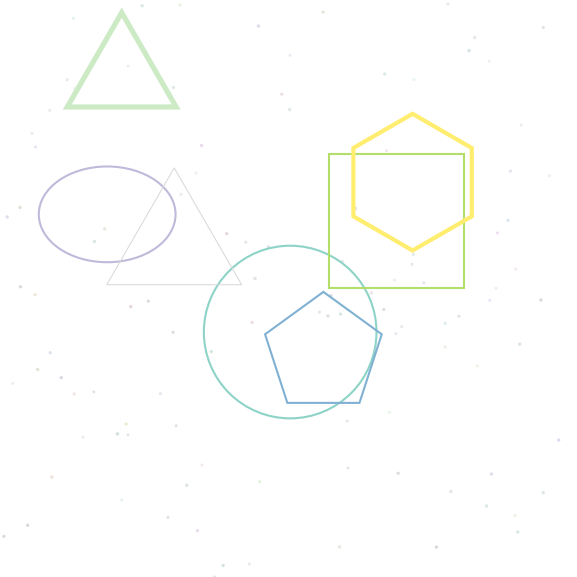[{"shape": "circle", "thickness": 1, "radius": 0.75, "center": [0.502, 0.424]}, {"shape": "oval", "thickness": 1, "radius": 0.59, "center": [0.186, 0.628]}, {"shape": "pentagon", "thickness": 1, "radius": 0.53, "center": [0.56, 0.387]}, {"shape": "square", "thickness": 1, "radius": 0.58, "center": [0.687, 0.617]}, {"shape": "triangle", "thickness": 0.5, "radius": 0.67, "center": [0.302, 0.574]}, {"shape": "triangle", "thickness": 2.5, "radius": 0.54, "center": [0.211, 0.868]}, {"shape": "hexagon", "thickness": 2, "radius": 0.59, "center": [0.714, 0.684]}]